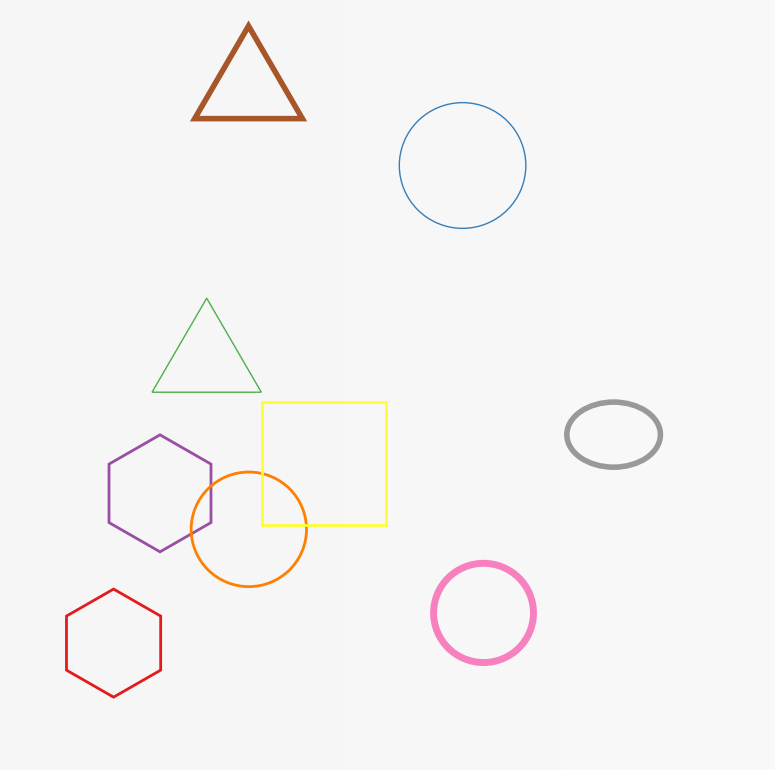[{"shape": "hexagon", "thickness": 1, "radius": 0.35, "center": [0.147, 0.165]}, {"shape": "circle", "thickness": 0.5, "radius": 0.41, "center": [0.597, 0.785]}, {"shape": "triangle", "thickness": 0.5, "radius": 0.41, "center": [0.267, 0.531]}, {"shape": "hexagon", "thickness": 1, "radius": 0.38, "center": [0.206, 0.359]}, {"shape": "circle", "thickness": 1, "radius": 0.37, "center": [0.321, 0.313]}, {"shape": "square", "thickness": 1, "radius": 0.4, "center": [0.418, 0.398]}, {"shape": "triangle", "thickness": 2, "radius": 0.4, "center": [0.321, 0.886]}, {"shape": "circle", "thickness": 2.5, "radius": 0.32, "center": [0.624, 0.204]}, {"shape": "oval", "thickness": 2, "radius": 0.3, "center": [0.792, 0.436]}]